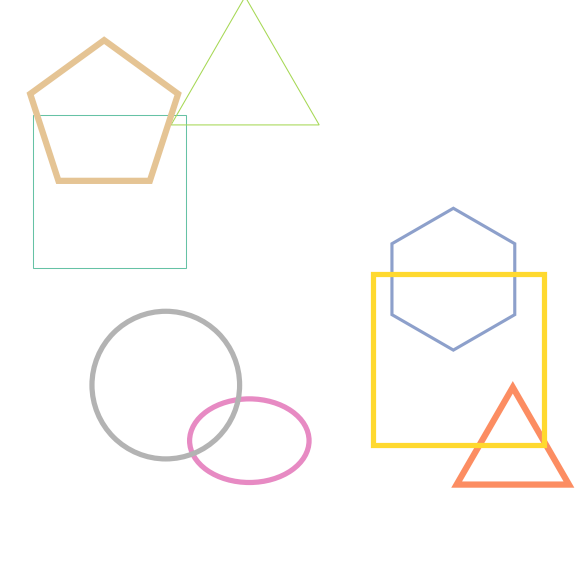[{"shape": "square", "thickness": 0.5, "radius": 0.66, "center": [0.189, 0.667]}, {"shape": "triangle", "thickness": 3, "radius": 0.56, "center": [0.888, 0.216]}, {"shape": "hexagon", "thickness": 1.5, "radius": 0.61, "center": [0.785, 0.516]}, {"shape": "oval", "thickness": 2.5, "radius": 0.52, "center": [0.432, 0.236]}, {"shape": "triangle", "thickness": 0.5, "radius": 0.74, "center": [0.424, 0.857]}, {"shape": "square", "thickness": 2.5, "radius": 0.74, "center": [0.793, 0.377]}, {"shape": "pentagon", "thickness": 3, "radius": 0.67, "center": [0.18, 0.795]}, {"shape": "circle", "thickness": 2.5, "radius": 0.64, "center": [0.287, 0.332]}]